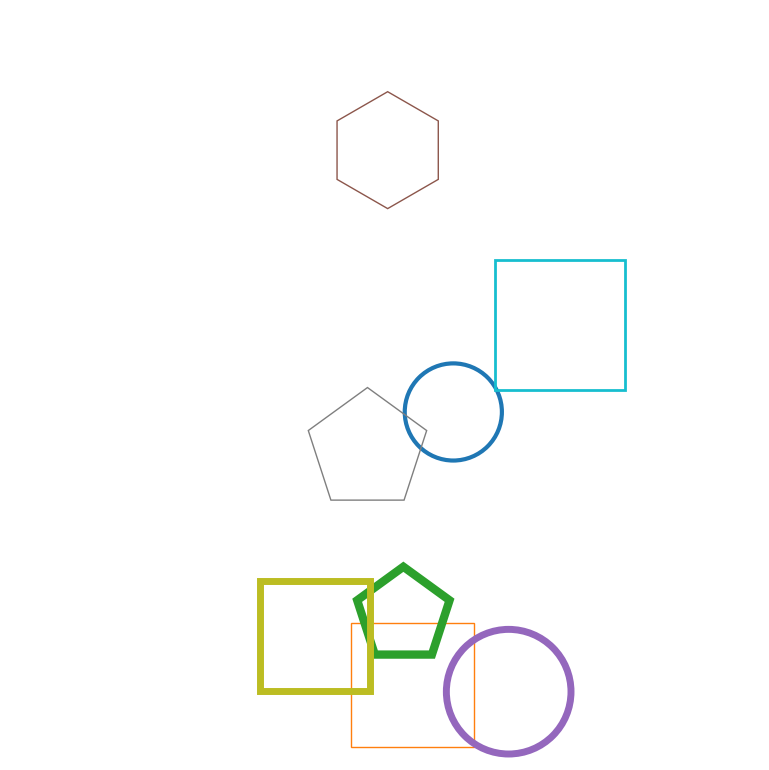[{"shape": "circle", "thickness": 1.5, "radius": 0.32, "center": [0.589, 0.465]}, {"shape": "square", "thickness": 0.5, "radius": 0.4, "center": [0.536, 0.11]}, {"shape": "pentagon", "thickness": 3, "radius": 0.32, "center": [0.524, 0.201]}, {"shape": "circle", "thickness": 2.5, "radius": 0.4, "center": [0.661, 0.102]}, {"shape": "hexagon", "thickness": 0.5, "radius": 0.38, "center": [0.503, 0.805]}, {"shape": "pentagon", "thickness": 0.5, "radius": 0.4, "center": [0.477, 0.416]}, {"shape": "square", "thickness": 2.5, "radius": 0.36, "center": [0.409, 0.174]}, {"shape": "square", "thickness": 1, "radius": 0.42, "center": [0.727, 0.578]}]